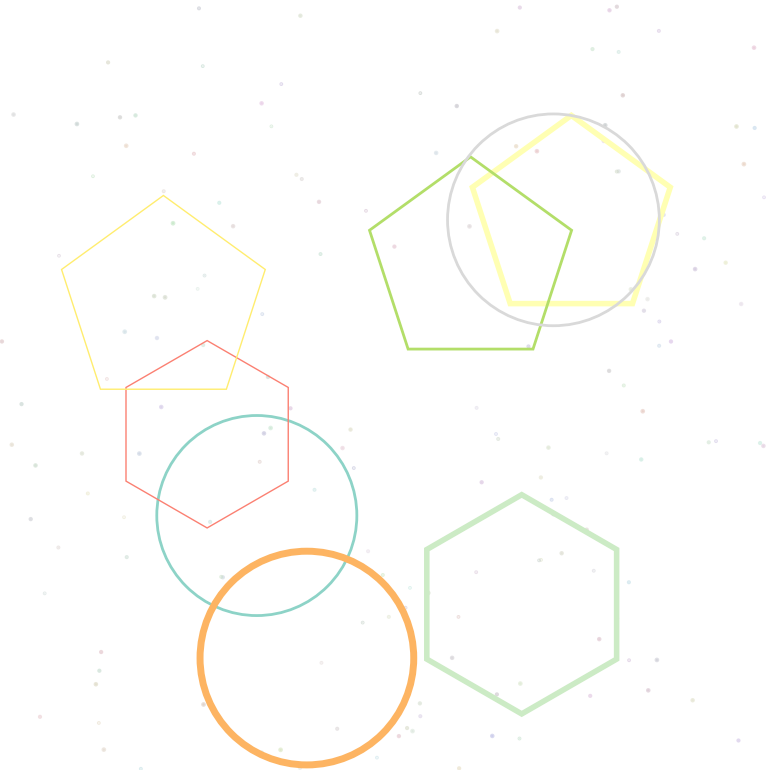[{"shape": "circle", "thickness": 1, "radius": 0.65, "center": [0.334, 0.33]}, {"shape": "pentagon", "thickness": 2, "radius": 0.68, "center": [0.742, 0.715]}, {"shape": "hexagon", "thickness": 0.5, "radius": 0.61, "center": [0.269, 0.436]}, {"shape": "circle", "thickness": 2.5, "radius": 0.69, "center": [0.399, 0.145]}, {"shape": "pentagon", "thickness": 1, "radius": 0.69, "center": [0.611, 0.658]}, {"shape": "circle", "thickness": 1, "radius": 0.69, "center": [0.719, 0.714]}, {"shape": "hexagon", "thickness": 2, "radius": 0.71, "center": [0.678, 0.215]}, {"shape": "pentagon", "thickness": 0.5, "radius": 0.7, "center": [0.212, 0.607]}]